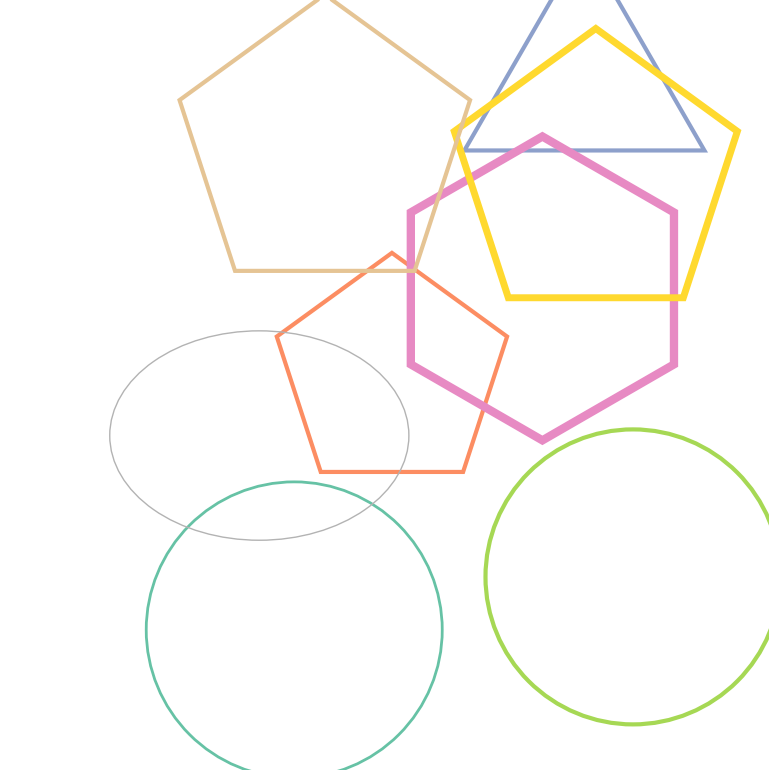[{"shape": "circle", "thickness": 1, "radius": 0.96, "center": [0.382, 0.182]}, {"shape": "pentagon", "thickness": 1.5, "radius": 0.79, "center": [0.509, 0.514]}, {"shape": "triangle", "thickness": 1.5, "radius": 0.9, "center": [0.759, 0.895]}, {"shape": "hexagon", "thickness": 3, "radius": 0.99, "center": [0.704, 0.625]}, {"shape": "circle", "thickness": 1.5, "radius": 0.96, "center": [0.822, 0.251]}, {"shape": "pentagon", "thickness": 2.5, "radius": 0.97, "center": [0.774, 0.77]}, {"shape": "pentagon", "thickness": 1.5, "radius": 0.99, "center": [0.422, 0.809]}, {"shape": "oval", "thickness": 0.5, "radius": 0.97, "center": [0.337, 0.434]}]